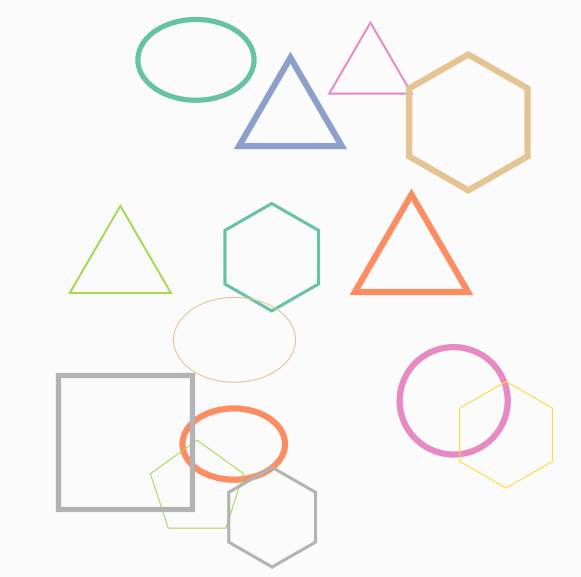[{"shape": "hexagon", "thickness": 1.5, "radius": 0.46, "center": [0.467, 0.554]}, {"shape": "oval", "thickness": 2.5, "radius": 0.5, "center": [0.337, 0.895]}, {"shape": "oval", "thickness": 3, "radius": 0.44, "center": [0.402, 0.23]}, {"shape": "triangle", "thickness": 3, "radius": 0.56, "center": [0.708, 0.55]}, {"shape": "triangle", "thickness": 3, "radius": 0.51, "center": [0.5, 0.797]}, {"shape": "circle", "thickness": 3, "radius": 0.46, "center": [0.781, 0.305]}, {"shape": "triangle", "thickness": 1, "radius": 0.41, "center": [0.637, 0.878]}, {"shape": "triangle", "thickness": 1, "radius": 0.5, "center": [0.207, 0.542]}, {"shape": "pentagon", "thickness": 0.5, "radius": 0.42, "center": [0.339, 0.153]}, {"shape": "hexagon", "thickness": 0.5, "radius": 0.46, "center": [0.871, 0.246]}, {"shape": "oval", "thickness": 0.5, "radius": 0.52, "center": [0.403, 0.411]}, {"shape": "hexagon", "thickness": 3, "radius": 0.59, "center": [0.806, 0.787]}, {"shape": "square", "thickness": 2.5, "radius": 0.58, "center": [0.215, 0.234]}, {"shape": "hexagon", "thickness": 1.5, "radius": 0.43, "center": [0.468, 0.104]}]